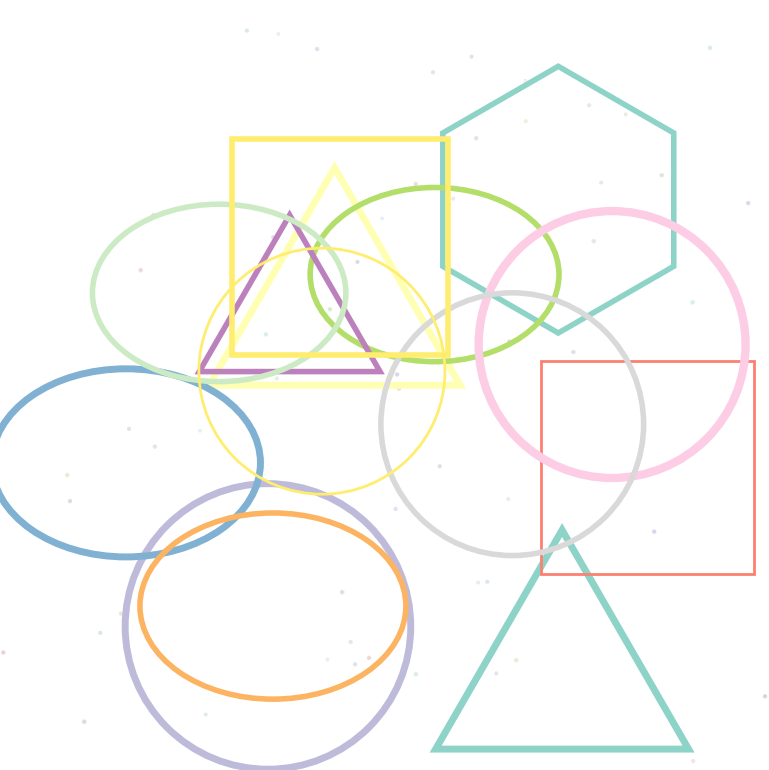[{"shape": "triangle", "thickness": 2.5, "radius": 0.95, "center": [0.73, 0.122]}, {"shape": "hexagon", "thickness": 2, "radius": 0.87, "center": [0.725, 0.741]}, {"shape": "triangle", "thickness": 2.5, "radius": 0.94, "center": [0.435, 0.594]}, {"shape": "circle", "thickness": 2.5, "radius": 0.93, "center": [0.348, 0.186]}, {"shape": "square", "thickness": 1, "radius": 0.69, "center": [0.841, 0.393]}, {"shape": "oval", "thickness": 2.5, "radius": 0.87, "center": [0.164, 0.399]}, {"shape": "oval", "thickness": 2, "radius": 0.86, "center": [0.354, 0.213]}, {"shape": "oval", "thickness": 2, "radius": 0.81, "center": [0.564, 0.643]}, {"shape": "circle", "thickness": 3, "radius": 0.87, "center": [0.795, 0.553]}, {"shape": "circle", "thickness": 2, "radius": 0.85, "center": [0.665, 0.449]}, {"shape": "triangle", "thickness": 2, "radius": 0.68, "center": [0.376, 0.585]}, {"shape": "oval", "thickness": 2, "radius": 0.82, "center": [0.285, 0.62]}, {"shape": "circle", "thickness": 1, "radius": 0.8, "center": [0.418, 0.518]}, {"shape": "square", "thickness": 2, "radius": 0.7, "center": [0.441, 0.679]}]